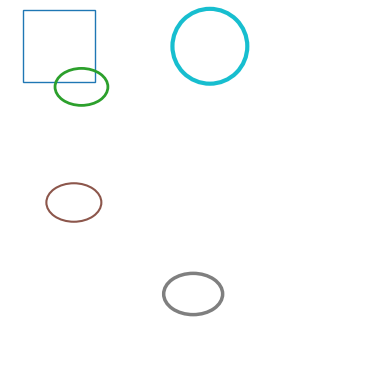[{"shape": "square", "thickness": 1, "radius": 0.47, "center": [0.153, 0.881]}, {"shape": "oval", "thickness": 2, "radius": 0.34, "center": [0.212, 0.774]}, {"shape": "oval", "thickness": 1.5, "radius": 0.36, "center": [0.192, 0.474]}, {"shape": "oval", "thickness": 2.5, "radius": 0.38, "center": [0.502, 0.236]}, {"shape": "circle", "thickness": 3, "radius": 0.49, "center": [0.545, 0.88]}]